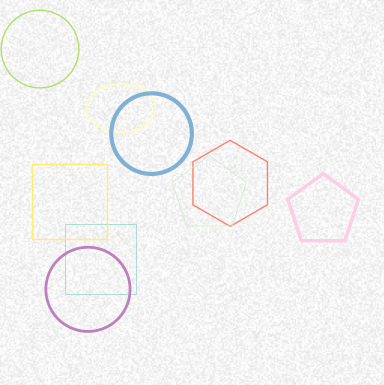[{"shape": "square", "thickness": 0.5, "radius": 0.46, "center": [0.261, 0.328]}, {"shape": "oval", "thickness": 1, "radius": 0.45, "center": [0.314, 0.719]}, {"shape": "hexagon", "thickness": 1, "radius": 0.56, "center": [0.598, 0.524]}, {"shape": "circle", "thickness": 3, "radius": 0.52, "center": [0.394, 0.653]}, {"shape": "circle", "thickness": 1, "radius": 0.5, "center": [0.104, 0.873]}, {"shape": "pentagon", "thickness": 2.5, "radius": 0.48, "center": [0.839, 0.453]}, {"shape": "circle", "thickness": 2, "radius": 0.55, "center": [0.228, 0.248]}, {"shape": "pentagon", "thickness": 0.5, "radius": 0.51, "center": [0.544, 0.495]}, {"shape": "square", "thickness": 1, "radius": 0.49, "center": [0.18, 0.476]}]